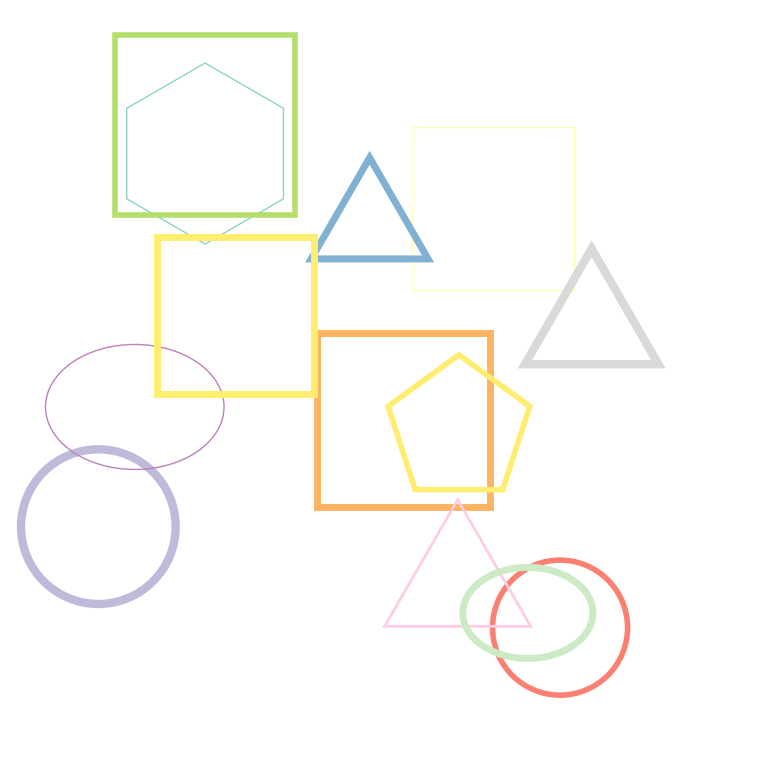[{"shape": "hexagon", "thickness": 0.5, "radius": 0.59, "center": [0.266, 0.801]}, {"shape": "square", "thickness": 0.5, "radius": 0.53, "center": [0.64, 0.729]}, {"shape": "circle", "thickness": 3, "radius": 0.5, "center": [0.128, 0.316]}, {"shape": "circle", "thickness": 2, "radius": 0.44, "center": [0.727, 0.185]}, {"shape": "triangle", "thickness": 2.5, "radius": 0.44, "center": [0.48, 0.708]}, {"shape": "square", "thickness": 2.5, "radius": 0.56, "center": [0.524, 0.454]}, {"shape": "square", "thickness": 2, "radius": 0.58, "center": [0.266, 0.838]}, {"shape": "triangle", "thickness": 1, "radius": 0.55, "center": [0.594, 0.241]}, {"shape": "triangle", "thickness": 3, "radius": 0.5, "center": [0.768, 0.577]}, {"shape": "oval", "thickness": 0.5, "radius": 0.58, "center": [0.175, 0.471]}, {"shape": "oval", "thickness": 2.5, "radius": 0.42, "center": [0.686, 0.204]}, {"shape": "square", "thickness": 2.5, "radius": 0.51, "center": [0.306, 0.59]}, {"shape": "pentagon", "thickness": 2, "radius": 0.48, "center": [0.596, 0.442]}]